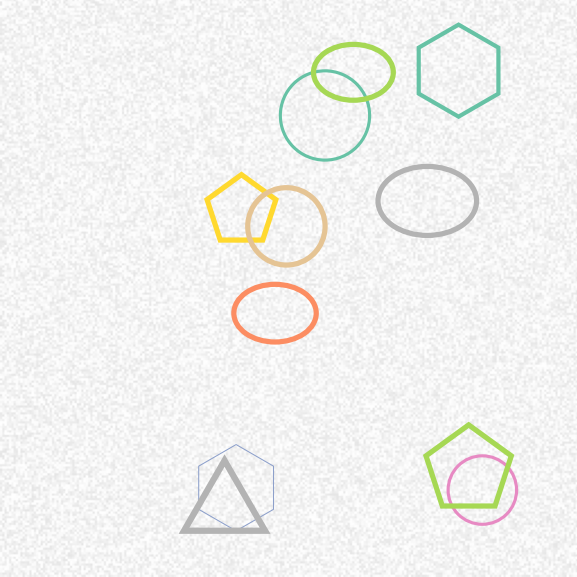[{"shape": "circle", "thickness": 1.5, "radius": 0.39, "center": [0.563, 0.799]}, {"shape": "hexagon", "thickness": 2, "radius": 0.4, "center": [0.794, 0.877]}, {"shape": "oval", "thickness": 2.5, "radius": 0.36, "center": [0.476, 0.457]}, {"shape": "hexagon", "thickness": 0.5, "radius": 0.37, "center": [0.409, 0.155]}, {"shape": "circle", "thickness": 1.5, "radius": 0.3, "center": [0.835, 0.151]}, {"shape": "oval", "thickness": 2.5, "radius": 0.35, "center": [0.612, 0.874]}, {"shape": "pentagon", "thickness": 2.5, "radius": 0.39, "center": [0.812, 0.186]}, {"shape": "pentagon", "thickness": 2.5, "radius": 0.31, "center": [0.418, 0.634]}, {"shape": "circle", "thickness": 2.5, "radius": 0.33, "center": [0.496, 0.607]}, {"shape": "oval", "thickness": 2.5, "radius": 0.43, "center": [0.74, 0.651]}, {"shape": "triangle", "thickness": 3, "radius": 0.41, "center": [0.389, 0.121]}]